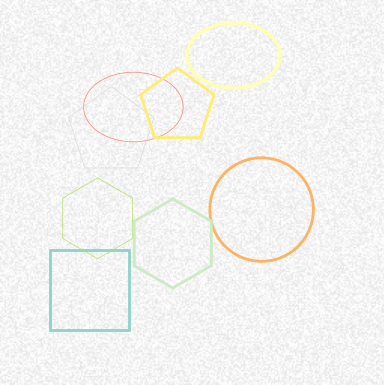[{"shape": "square", "thickness": 2, "radius": 0.51, "center": [0.232, 0.246]}, {"shape": "oval", "thickness": 2.5, "radius": 0.6, "center": [0.607, 0.856]}, {"shape": "oval", "thickness": 0.5, "radius": 0.65, "center": [0.346, 0.722]}, {"shape": "circle", "thickness": 2, "radius": 0.67, "center": [0.68, 0.456]}, {"shape": "hexagon", "thickness": 0.5, "radius": 0.52, "center": [0.254, 0.433]}, {"shape": "pentagon", "thickness": 0.5, "radius": 0.58, "center": [0.289, 0.658]}, {"shape": "hexagon", "thickness": 2, "radius": 0.58, "center": [0.449, 0.368]}, {"shape": "pentagon", "thickness": 2, "radius": 0.5, "center": [0.461, 0.723]}]